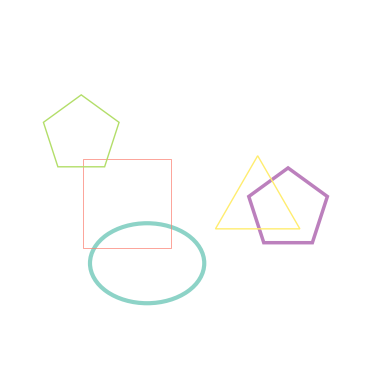[{"shape": "oval", "thickness": 3, "radius": 0.74, "center": [0.382, 0.316]}, {"shape": "square", "thickness": 0.5, "radius": 0.57, "center": [0.33, 0.471]}, {"shape": "pentagon", "thickness": 1, "radius": 0.52, "center": [0.211, 0.65]}, {"shape": "pentagon", "thickness": 2.5, "radius": 0.54, "center": [0.748, 0.456]}, {"shape": "triangle", "thickness": 1, "radius": 0.63, "center": [0.669, 0.469]}]